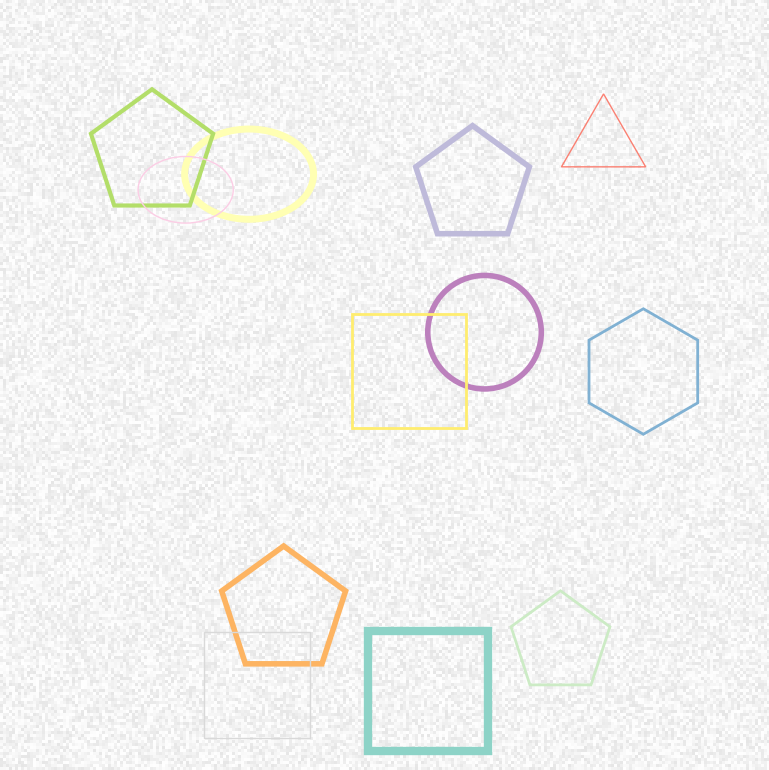[{"shape": "square", "thickness": 3, "radius": 0.39, "center": [0.556, 0.103]}, {"shape": "oval", "thickness": 2.5, "radius": 0.42, "center": [0.323, 0.774]}, {"shape": "pentagon", "thickness": 2, "radius": 0.39, "center": [0.614, 0.759]}, {"shape": "triangle", "thickness": 0.5, "radius": 0.32, "center": [0.784, 0.815]}, {"shape": "hexagon", "thickness": 1, "radius": 0.41, "center": [0.836, 0.518]}, {"shape": "pentagon", "thickness": 2, "radius": 0.42, "center": [0.368, 0.206]}, {"shape": "pentagon", "thickness": 1.5, "radius": 0.42, "center": [0.197, 0.801]}, {"shape": "oval", "thickness": 0.5, "radius": 0.31, "center": [0.241, 0.754]}, {"shape": "square", "thickness": 0.5, "radius": 0.35, "center": [0.334, 0.11]}, {"shape": "circle", "thickness": 2, "radius": 0.37, "center": [0.629, 0.569]}, {"shape": "pentagon", "thickness": 1, "radius": 0.34, "center": [0.728, 0.165]}, {"shape": "square", "thickness": 1, "radius": 0.37, "center": [0.532, 0.518]}]